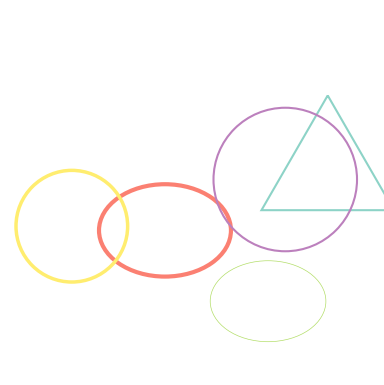[{"shape": "triangle", "thickness": 1.5, "radius": 0.99, "center": [0.851, 0.553]}, {"shape": "oval", "thickness": 3, "radius": 0.86, "center": [0.429, 0.402]}, {"shape": "oval", "thickness": 0.5, "radius": 0.75, "center": [0.696, 0.218]}, {"shape": "circle", "thickness": 1.5, "radius": 0.93, "center": [0.741, 0.534]}, {"shape": "circle", "thickness": 2.5, "radius": 0.72, "center": [0.187, 0.412]}]